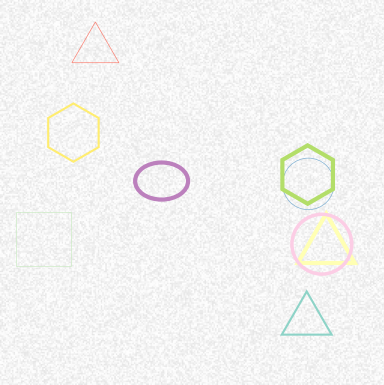[{"shape": "triangle", "thickness": 1.5, "radius": 0.37, "center": [0.797, 0.168]}, {"shape": "triangle", "thickness": 3, "radius": 0.43, "center": [0.847, 0.36]}, {"shape": "triangle", "thickness": 0.5, "radius": 0.35, "center": [0.248, 0.872]}, {"shape": "circle", "thickness": 0.5, "radius": 0.33, "center": [0.801, 0.522]}, {"shape": "hexagon", "thickness": 3, "radius": 0.38, "center": [0.799, 0.547]}, {"shape": "circle", "thickness": 2.5, "radius": 0.39, "center": [0.836, 0.366]}, {"shape": "oval", "thickness": 3, "radius": 0.34, "center": [0.42, 0.53]}, {"shape": "square", "thickness": 0.5, "radius": 0.35, "center": [0.113, 0.379]}, {"shape": "hexagon", "thickness": 1.5, "radius": 0.38, "center": [0.191, 0.656]}]